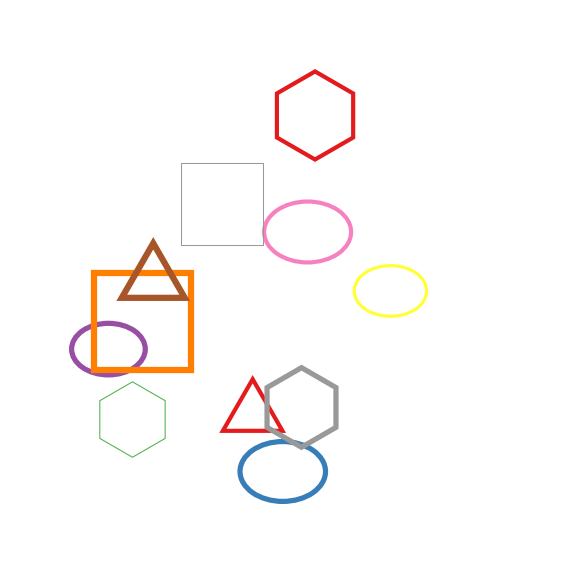[{"shape": "hexagon", "thickness": 2, "radius": 0.38, "center": [0.546, 0.799]}, {"shape": "triangle", "thickness": 2, "radius": 0.3, "center": [0.438, 0.283]}, {"shape": "oval", "thickness": 2.5, "radius": 0.37, "center": [0.49, 0.183]}, {"shape": "hexagon", "thickness": 0.5, "radius": 0.33, "center": [0.229, 0.273]}, {"shape": "oval", "thickness": 2.5, "radius": 0.32, "center": [0.188, 0.395]}, {"shape": "square", "thickness": 3, "radius": 0.42, "center": [0.247, 0.443]}, {"shape": "oval", "thickness": 1.5, "radius": 0.31, "center": [0.676, 0.495]}, {"shape": "triangle", "thickness": 3, "radius": 0.31, "center": [0.265, 0.515]}, {"shape": "oval", "thickness": 2, "radius": 0.38, "center": [0.533, 0.597]}, {"shape": "square", "thickness": 0.5, "radius": 0.35, "center": [0.384, 0.645]}, {"shape": "hexagon", "thickness": 2.5, "radius": 0.34, "center": [0.522, 0.294]}]